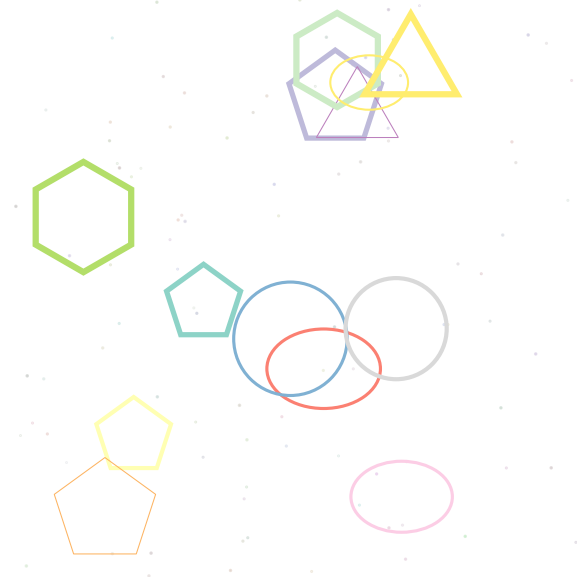[{"shape": "pentagon", "thickness": 2.5, "radius": 0.34, "center": [0.352, 0.474]}, {"shape": "pentagon", "thickness": 2, "radius": 0.34, "center": [0.231, 0.244]}, {"shape": "pentagon", "thickness": 2.5, "radius": 0.42, "center": [0.58, 0.828]}, {"shape": "oval", "thickness": 1.5, "radius": 0.49, "center": [0.56, 0.361]}, {"shape": "circle", "thickness": 1.5, "radius": 0.49, "center": [0.503, 0.413]}, {"shape": "pentagon", "thickness": 0.5, "radius": 0.46, "center": [0.182, 0.115]}, {"shape": "hexagon", "thickness": 3, "radius": 0.48, "center": [0.144, 0.623]}, {"shape": "oval", "thickness": 1.5, "radius": 0.44, "center": [0.695, 0.139]}, {"shape": "circle", "thickness": 2, "radius": 0.44, "center": [0.686, 0.43]}, {"shape": "triangle", "thickness": 0.5, "radius": 0.41, "center": [0.619, 0.802]}, {"shape": "hexagon", "thickness": 3, "radius": 0.41, "center": [0.584, 0.895]}, {"shape": "triangle", "thickness": 3, "radius": 0.46, "center": [0.711, 0.882]}, {"shape": "oval", "thickness": 1, "radius": 0.34, "center": [0.639, 0.856]}]